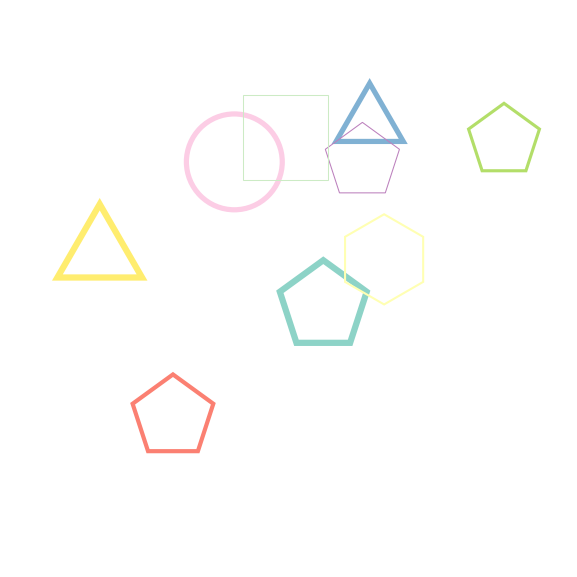[{"shape": "pentagon", "thickness": 3, "radius": 0.4, "center": [0.56, 0.469]}, {"shape": "hexagon", "thickness": 1, "radius": 0.39, "center": [0.665, 0.55]}, {"shape": "pentagon", "thickness": 2, "radius": 0.37, "center": [0.299, 0.277]}, {"shape": "triangle", "thickness": 2.5, "radius": 0.34, "center": [0.64, 0.788]}, {"shape": "pentagon", "thickness": 1.5, "radius": 0.32, "center": [0.873, 0.756]}, {"shape": "circle", "thickness": 2.5, "radius": 0.41, "center": [0.406, 0.719]}, {"shape": "pentagon", "thickness": 0.5, "radius": 0.34, "center": [0.628, 0.72]}, {"shape": "square", "thickness": 0.5, "radius": 0.37, "center": [0.495, 0.761]}, {"shape": "triangle", "thickness": 3, "radius": 0.42, "center": [0.173, 0.561]}]